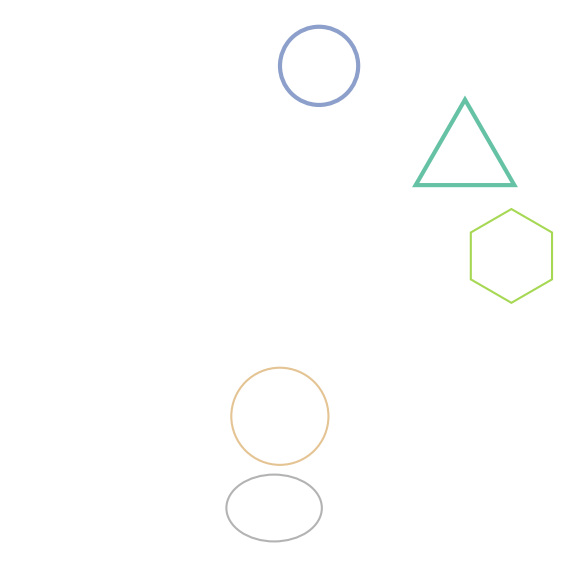[{"shape": "triangle", "thickness": 2, "radius": 0.49, "center": [0.805, 0.728]}, {"shape": "circle", "thickness": 2, "radius": 0.34, "center": [0.553, 0.885]}, {"shape": "hexagon", "thickness": 1, "radius": 0.41, "center": [0.886, 0.556]}, {"shape": "circle", "thickness": 1, "radius": 0.42, "center": [0.485, 0.278]}, {"shape": "oval", "thickness": 1, "radius": 0.41, "center": [0.475, 0.119]}]